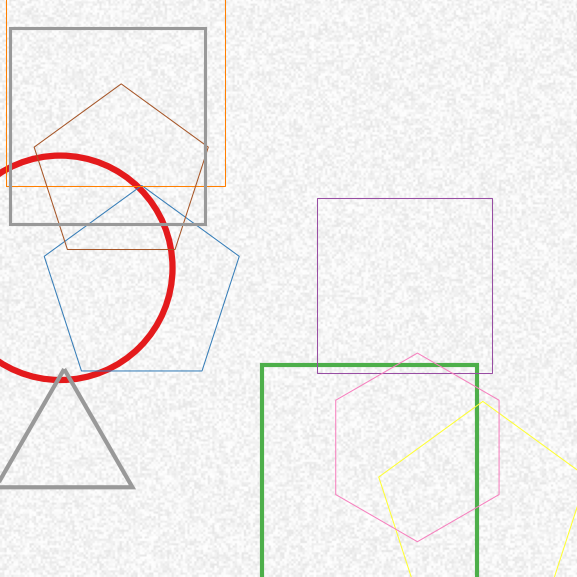[{"shape": "circle", "thickness": 3, "radius": 0.97, "center": [0.104, 0.535]}, {"shape": "pentagon", "thickness": 0.5, "radius": 0.89, "center": [0.245, 0.5]}, {"shape": "square", "thickness": 2, "radius": 0.93, "center": [0.639, 0.18]}, {"shape": "square", "thickness": 0.5, "radius": 0.76, "center": [0.701, 0.504]}, {"shape": "square", "thickness": 0.5, "radius": 0.95, "center": [0.2, 0.866]}, {"shape": "pentagon", "thickness": 0.5, "radius": 0.95, "center": [0.836, 0.115]}, {"shape": "pentagon", "thickness": 0.5, "radius": 0.79, "center": [0.21, 0.695]}, {"shape": "hexagon", "thickness": 0.5, "radius": 0.82, "center": [0.723, 0.224]}, {"shape": "triangle", "thickness": 2, "radius": 0.68, "center": [0.111, 0.224]}, {"shape": "square", "thickness": 1.5, "radius": 0.85, "center": [0.186, 0.781]}]